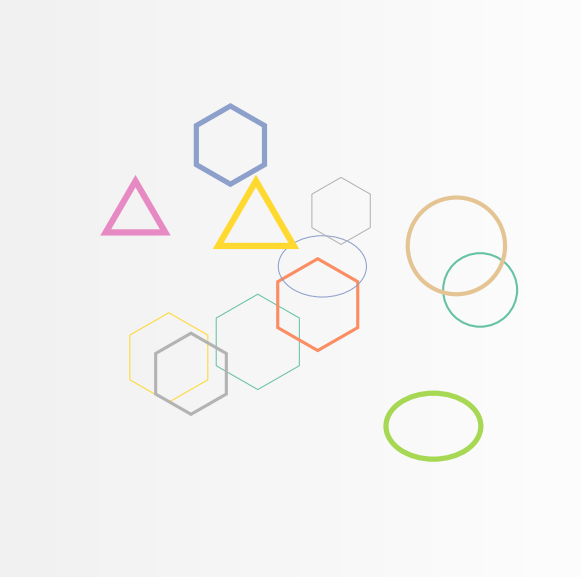[{"shape": "circle", "thickness": 1, "radius": 0.32, "center": [0.826, 0.497]}, {"shape": "hexagon", "thickness": 0.5, "radius": 0.41, "center": [0.443, 0.407]}, {"shape": "hexagon", "thickness": 1.5, "radius": 0.4, "center": [0.547, 0.472]}, {"shape": "oval", "thickness": 0.5, "radius": 0.38, "center": [0.555, 0.538]}, {"shape": "hexagon", "thickness": 2.5, "radius": 0.34, "center": [0.396, 0.748]}, {"shape": "triangle", "thickness": 3, "radius": 0.3, "center": [0.233, 0.626]}, {"shape": "oval", "thickness": 2.5, "radius": 0.41, "center": [0.746, 0.261]}, {"shape": "hexagon", "thickness": 0.5, "radius": 0.39, "center": [0.29, 0.38]}, {"shape": "triangle", "thickness": 3, "radius": 0.38, "center": [0.44, 0.611]}, {"shape": "circle", "thickness": 2, "radius": 0.42, "center": [0.785, 0.573]}, {"shape": "hexagon", "thickness": 1.5, "radius": 0.35, "center": [0.329, 0.352]}, {"shape": "hexagon", "thickness": 0.5, "radius": 0.29, "center": [0.587, 0.634]}]